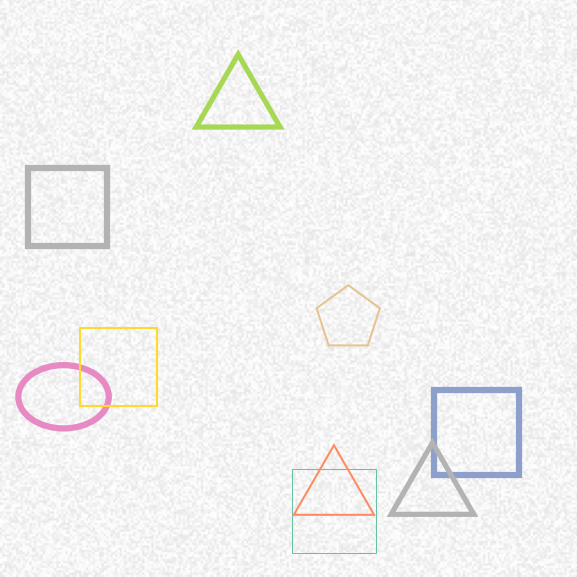[{"shape": "square", "thickness": 0.5, "radius": 0.36, "center": [0.579, 0.114]}, {"shape": "triangle", "thickness": 1, "radius": 0.4, "center": [0.578, 0.148]}, {"shape": "square", "thickness": 3, "radius": 0.37, "center": [0.825, 0.25]}, {"shape": "oval", "thickness": 3, "radius": 0.39, "center": [0.11, 0.312]}, {"shape": "triangle", "thickness": 2.5, "radius": 0.42, "center": [0.412, 0.821]}, {"shape": "square", "thickness": 1, "radius": 0.34, "center": [0.205, 0.363]}, {"shape": "pentagon", "thickness": 1, "radius": 0.29, "center": [0.603, 0.448]}, {"shape": "triangle", "thickness": 2.5, "radius": 0.41, "center": [0.749, 0.15]}, {"shape": "square", "thickness": 3, "radius": 0.34, "center": [0.117, 0.641]}]